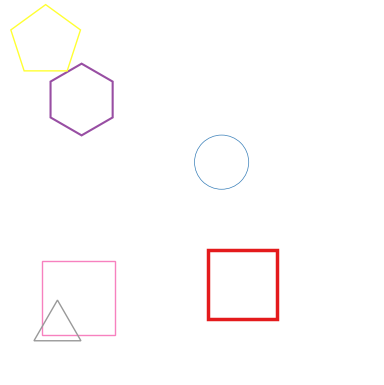[{"shape": "square", "thickness": 2.5, "radius": 0.45, "center": [0.629, 0.261]}, {"shape": "circle", "thickness": 0.5, "radius": 0.35, "center": [0.576, 0.579]}, {"shape": "hexagon", "thickness": 1.5, "radius": 0.47, "center": [0.212, 0.742]}, {"shape": "pentagon", "thickness": 1, "radius": 0.48, "center": [0.119, 0.893]}, {"shape": "square", "thickness": 1, "radius": 0.48, "center": [0.204, 0.226]}, {"shape": "triangle", "thickness": 1, "radius": 0.35, "center": [0.149, 0.15]}]